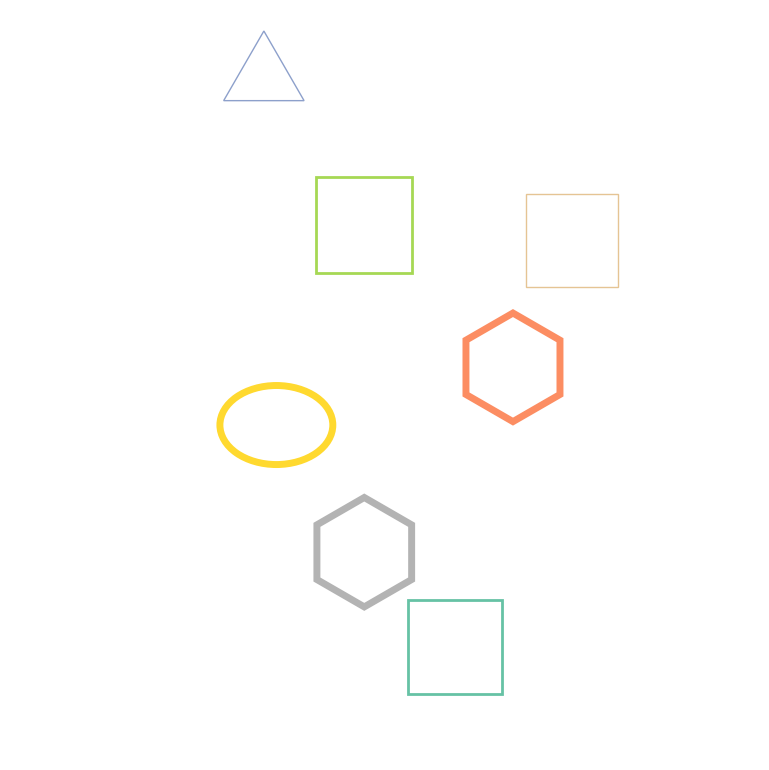[{"shape": "square", "thickness": 1, "radius": 0.31, "center": [0.591, 0.16]}, {"shape": "hexagon", "thickness": 2.5, "radius": 0.35, "center": [0.666, 0.523]}, {"shape": "triangle", "thickness": 0.5, "radius": 0.3, "center": [0.343, 0.899]}, {"shape": "square", "thickness": 1, "radius": 0.31, "center": [0.473, 0.708]}, {"shape": "oval", "thickness": 2.5, "radius": 0.37, "center": [0.359, 0.448]}, {"shape": "square", "thickness": 0.5, "radius": 0.3, "center": [0.743, 0.688]}, {"shape": "hexagon", "thickness": 2.5, "radius": 0.36, "center": [0.473, 0.283]}]